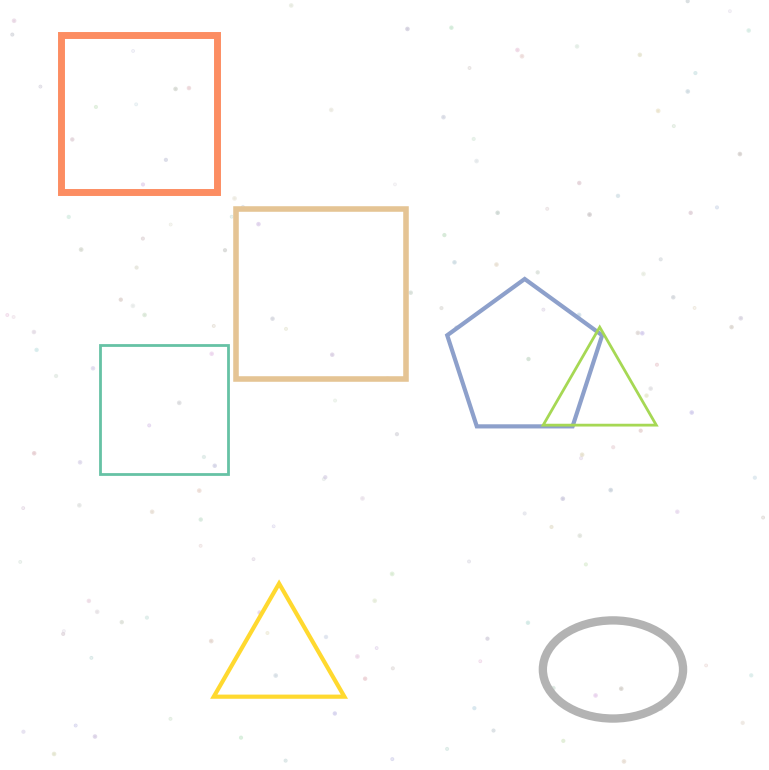[{"shape": "square", "thickness": 1, "radius": 0.42, "center": [0.213, 0.468]}, {"shape": "square", "thickness": 2.5, "radius": 0.51, "center": [0.181, 0.853]}, {"shape": "pentagon", "thickness": 1.5, "radius": 0.53, "center": [0.681, 0.532]}, {"shape": "triangle", "thickness": 1, "radius": 0.42, "center": [0.779, 0.49]}, {"shape": "triangle", "thickness": 1.5, "radius": 0.49, "center": [0.362, 0.144]}, {"shape": "square", "thickness": 2, "radius": 0.55, "center": [0.417, 0.618]}, {"shape": "oval", "thickness": 3, "radius": 0.46, "center": [0.796, 0.131]}]